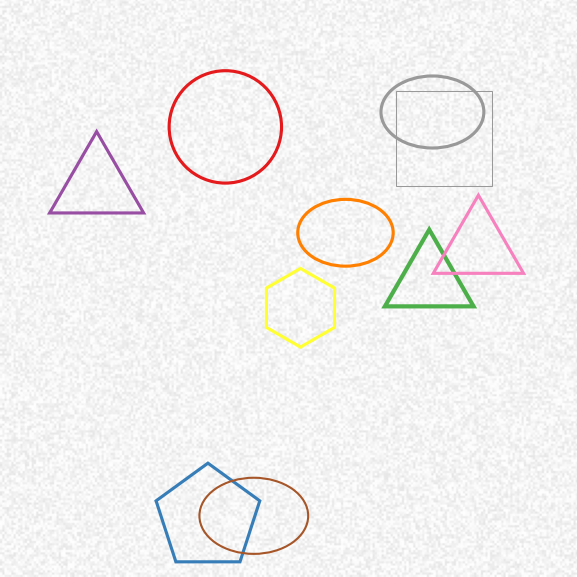[{"shape": "circle", "thickness": 1.5, "radius": 0.49, "center": [0.39, 0.779]}, {"shape": "pentagon", "thickness": 1.5, "radius": 0.47, "center": [0.36, 0.103]}, {"shape": "triangle", "thickness": 2, "radius": 0.44, "center": [0.743, 0.513]}, {"shape": "triangle", "thickness": 1.5, "radius": 0.47, "center": [0.167, 0.677]}, {"shape": "oval", "thickness": 1.5, "radius": 0.41, "center": [0.598, 0.596]}, {"shape": "hexagon", "thickness": 1.5, "radius": 0.34, "center": [0.52, 0.466]}, {"shape": "oval", "thickness": 1, "radius": 0.47, "center": [0.439, 0.106]}, {"shape": "triangle", "thickness": 1.5, "radius": 0.45, "center": [0.828, 0.571]}, {"shape": "square", "thickness": 0.5, "radius": 0.41, "center": [0.769, 0.759]}, {"shape": "oval", "thickness": 1.5, "radius": 0.45, "center": [0.749, 0.805]}]